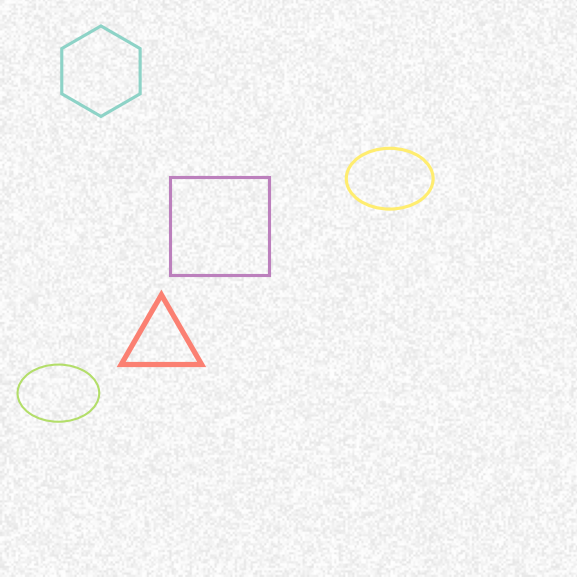[{"shape": "hexagon", "thickness": 1.5, "radius": 0.39, "center": [0.175, 0.876]}, {"shape": "triangle", "thickness": 2.5, "radius": 0.4, "center": [0.28, 0.408]}, {"shape": "oval", "thickness": 1, "radius": 0.35, "center": [0.101, 0.318]}, {"shape": "square", "thickness": 1.5, "radius": 0.43, "center": [0.38, 0.608]}, {"shape": "oval", "thickness": 1.5, "radius": 0.38, "center": [0.675, 0.69]}]